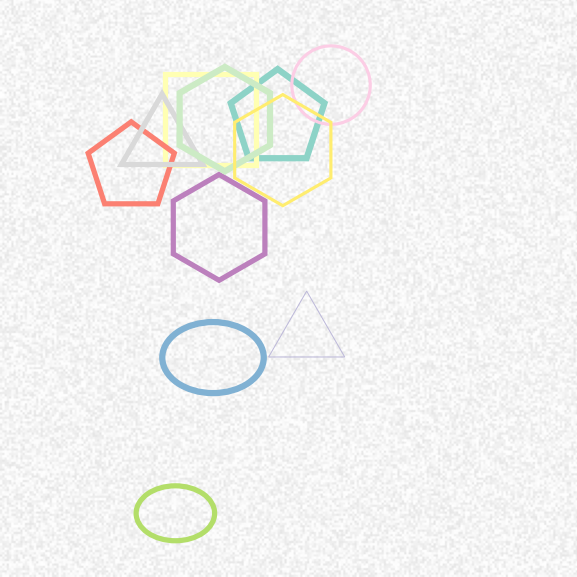[{"shape": "pentagon", "thickness": 3, "radius": 0.43, "center": [0.481, 0.794]}, {"shape": "square", "thickness": 2.5, "radius": 0.39, "center": [0.365, 0.792]}, {"shape": "triangle", "thickness": 0.5, "radius": 0.38, "center": [0.531, 0.419]}, {"shape": "pentagon", "thickness": 2.5, "radius": 0.39, "center": [0.227, 0.71]}, {"shape": "oval", "thickness": 3, "radius": 0.44, "center": [0.369, 0.38]}, {"shape": "oval", "thickness": 2.5, "radius": 0.34, "center": [0.304, 0.11]}, {"shape": "circle", "thickness": 1.5, "radius": 0.34, "center": [0.573, 0.852]}, {"shape": "triangle", "thickness": 2.5, "radius": 0.41, "center": [0.281, 0.755]}, {"shape": "hexagon", "thickness": 2.5, "radius": 0.46, "center": [0.379, 0.605]}, {"shape": "hexagon", "thickness": 3, "radius": 0.45, "center": [0.389, 0.793]}, {"shape": "hexagon", "thickness": 1.5, "radius": 0.48, "center": [0.49, 0.739]}]